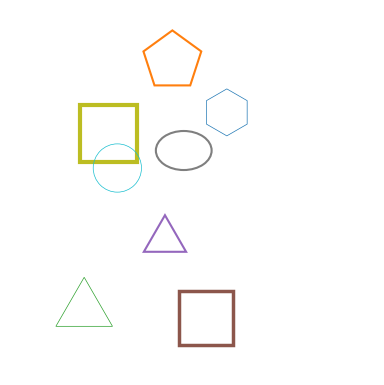[{"shape": "hexagon", "thickness": 0.5, "radius": 0.31, "center": [0.589, 0.708]}, {"shape": "pentagon", "thickness": 1.5, "radius": 0.39, "center": [0.448, 0.842]}, {"shape": "triangle", "thickness": 0.5, "radius": 0.42, "center": [0.219, 0.195]}, {"shape": "triangle", "thickness": 1.5, "radius": 0.32, "center": [0.428, 0.378]}, {"shape": "square", "thickness": 2.5, "radius": 0.35, "center": [0.534, 0.175]}, {"shape": "oval", "thickness": 1.5, "radius": 0.36, "center": [0.477, 0.609]}, {"shape": "square", "thickness": 3, "radius": 0.37, "center": [0.281, 0.653]}, {"shape": "circle", "thickness": 0.5, "radius": 0.31, "center": [0.305, 0.564]}]